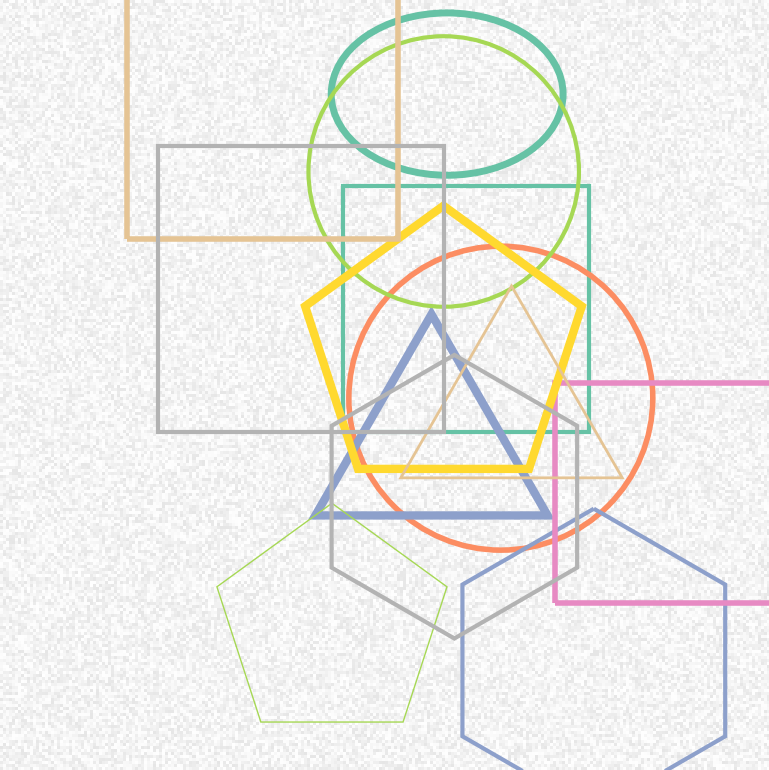[{"shape": "square", "thickness": 1.5, "radius": 0.8, "center": [0.605, 0.599]}, {"shape": "oval", "thickness": 2.5, "radius": 0.75, "center": [0.581, 0.878]}, {"shape": "circle", "thickness": 2, "radius": 0.99, "center": [0.65, 0.483]}, {"shape": "hexagon", "thickness": 1.5, "radius": 0.99, "center": [0.771, 0.142]}, {"shape": "triangle", "thickness": 3, "radius": 0.87, "center": [0.56, 0.418]}, {"shape": "square", "thickness": 2, "radius": 0.71, "center": [0.864, 0.359]}, {"shape": "circle", "thickness": 1.5, "radius": 0.88, "center": [0.576, 0.777]}, {"shape": "pentagon", "thickness": 0.5, "radius": 0.79, "center": [0.431, 0.189]}, {"shape": "pentagon", "thickness": 3, "radius": 0.94, "center": [0.576, 0.544]}, {"shape": "triangle", "thickness": 1, "radius": 0.83, "center": [0.664, 0.462]}, {"shape": "square", "thickness": 2, "radius": 0.88, "center": [0.34, 0.866]}, {"shape": "hexagon", "thickness": 1.5, "radius": 0.92, "center": [0.59, 0.355]}, {"shape": "square", "thickness": 1.5, "radius": 0.93, "center": [0.391, 0.624]}]